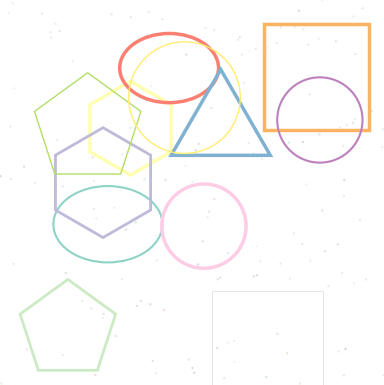[{"shape": "oval", "thickness": 1.5, "radius": 0.71, "center": [0.28, 0.418]}, {"shape": "hexagon", "thickness": 2.5, "radius": 0.61, "center": [0.339, 0.667]}, {"shape": "hexagon", "thickness": 2, "radius": 0.71, "center": [0.268, 0.526]}, {"shape": "oval", "thickness": 2.5, "radius": 0.64, "center": [0.439, 0.823]}, {"shape": "triangle", "thickness": 2.5, "radius": 0.74, "center": [0.573, 0.671]}, {"shape": "square", "thickness": 2.5, "radius": 0.68, "center": [0.822, 0.8]}, {"shape": "pentagon", "thickness": 1, "radius": 0.73, "center": [0.228, 0.666]}, {"shape": "circle", "thickness": 2.5, "radius": 0.55, "center": [0.53, 0.413]}, {"shape": "square", "thickness": 0.5, "radius": 0.72, "center": [0.695, 0.102]}, {"shape": "circle", "thickness": 1.5, "radius": 0.55, "center": [0.831, 0.688]}, {"shape": "pentagon", "thickness": 2, "radius": 0.65, "center": [0.176, 0.144]}, {"shape": "circle", "thickness": 1, "radius": 0.72, "center": [0.479, 0.746]}]